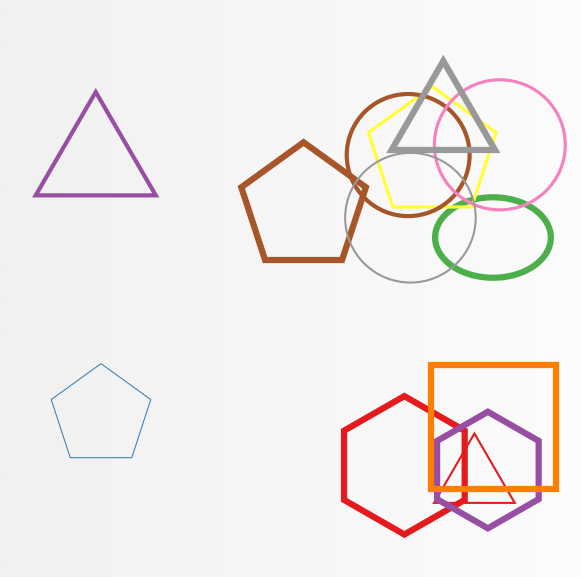[{"shape": "hexagon", "thickness": 3, "radius": 0.6, "center": [0.696, 0.193]}, {"shape": "triangle", "thickness": 1, "radius": 0.4, "center": [0.816, 0.168]}, {"shape": "pentagon", "thickness": 0.5, "radius": 0.45, "center": [0.174, 0.279]}, {"shape": "oval", "thickness": 3, "radius": 0.5, "center": [0.848, 0.588]}, {"shape": "hexagon", "thickness": 3, "radius": 0.5, "center": [0.839, 0.185]}, {"shape": "triangle", "thickness": 2, "radius": 0.6, "center": [0.165, 0.72]}, {"shape": "square", "thickness": 3, "radius": 0.54, "center": [0.849, 0.26]}, {"shape": "pentagon", "thickness": 1.5, "radius": 0.58, "center": [0.744, 0.734]}, {"shape": "pentagon", "thickness": 3, "radius": 0.56, "center": [0.522, 0.64]}, {"shape": "circle", "thickness": 2, "radius": 0.53, "center": [0.702, 0.731]}, {"shape": "circle", "thickness": 1.5, "radius": 0.56, "center": [0.86, 0.748]}, {"shape": "triangle", "thickness": 3, "radius": 0.51, "center": [0.763, 0.791]}, {"shape": "circle", "thickness": 1, "radius": 0.56, "center": [0.706, 0.622]}]